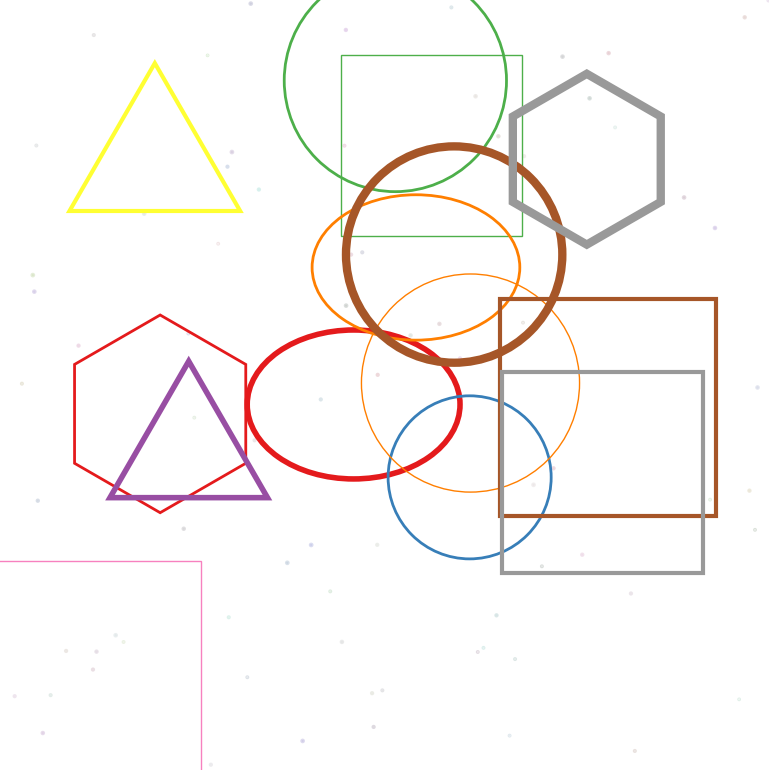[{"shape": "hexagon", "thickness": 1, "radius": 0.64, "center": [0.208, 0.463]}, {"shape": "oval", "thickness": 2, "radius": 0.69, "center": [0.459, 0.475]}, {"shape": "circle", "thickness": 1, "radius": 0.53, "center": [0.61, 0.38]}, {"shape": "square", "thickness": 0.5, "radius": 0.59, "center": [0.56, 0.811]}, {"shape": "circle", "thickness": 1, "radius": 0.72, "center": [0.513, 0.895]}, {"shape": "triangle", "thickness": 2, "radius": 0.59, "center": [0.245, 0.413]}, {"shape": "oval", "thickness": 1, "radius": 0.67, "center": [0.54, 0.653]}, {"shape": "circle", "thickness": 0.5, "radius": 0.71, "center": [0.611, 0.503]}, {"shape": "triangle", "thickness": 1.5, "radius": 0.64, "center": [0.201, 0.79]}, {"shape": "circle", "thickness": 3, "radius": 0.7, "center": [0.59, 0.669]}, {"shape": "square", "thickness": 1.5, "radius": 0.7, "center": [0.79, 0.471]}, {"shape": "square", "thickness": 0.5, "radius": 0.72, "center": [0.118, 0.128]}, {"shape": "square", "thickness": 1.5, "radius": 0.65, "center": [0.782, 0.386]}, {"shape": "hexagon", "thickness": 3, "radius": 0.55, "center": [0.762, 0.793]}]